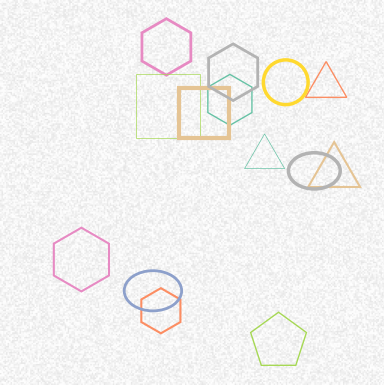[{"shape": "hexagon", "thickness": 1, "radius": 0.33, "center": [0.597, 0.741]}, {"shape": "triangle", "thickness": 0.5, "radius": 0.3, "center": [0.687, 0.592]}, {"shape": "hexagon", "thickness": 1.5, "radius": 0.29, "center": [0.418, 0.193]}, {"shape": "triangle", "thickness": 1, "radius": 0.31, "center": [0.847, 0.778]}, {"shape": "oval", "thickness": 2, "radius": 0.37, "center": [0.397, 0.245]}, {"shape": "hexagon", "thickness": 2, "radius": 0.37, "center": [0.432, 0.878]}, {"shape": "hexagon", "thickness": 1.5, "radius": 0.41, "center": [0.211, 0.326]}, {"shape": "pentagon", "thickness": 1, "radius": 0.38, "center": [0.723, 0.113]}, {"shape": "square", "thickness": 0.5, "radius": 0.42, "center": [0.436, 0.724]}, {"shape": "circle", "thickness": 2.5, "radius": 0.29, "center": [0.742, 0.786]}, {"shape": "square", "thickness": 3, "radius": 0.32, "center": [0.53, 0.708]}, {"shape": "triangle", "thickness": 1.5, "radius": 0.39, "center": [0.868, 0.553]}, {"shape": "oval", "thickness": 2.5, "radius": 0.34, "center": [0.816, 0.556]}, {"shape": "hexagon", "thickness": 2, "radius": 0.37, "center": [0.606, 0.812]}]